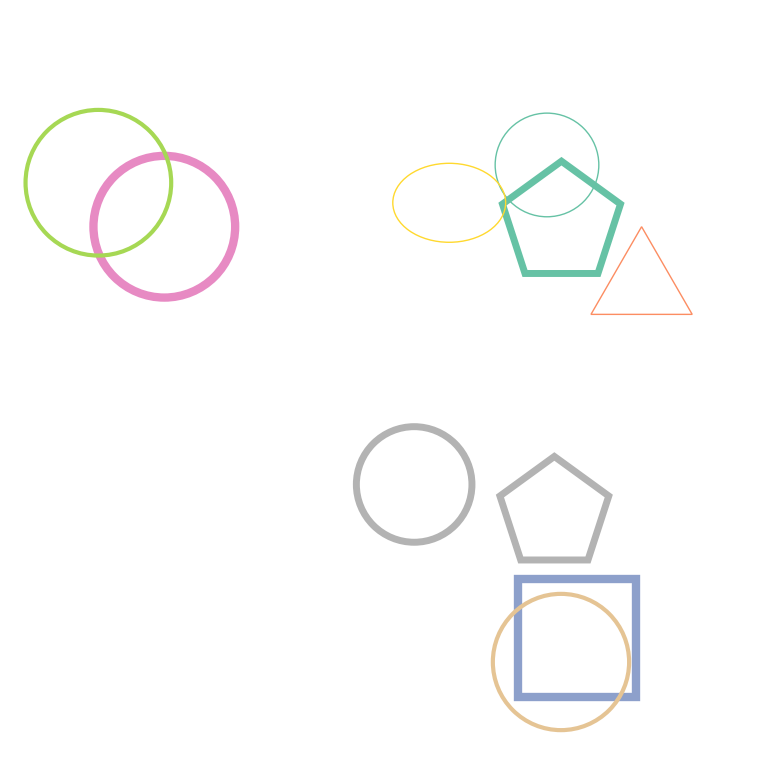[{"shape": "circle", "thickness": 0.5, "radius": 0.34, "center": [0.71, 0.786]}, {"shape": "pentagon", "thickness": 2.5, "radius": 0.4, "center": [0.729, 0.71]}, {"shape": "triangle", "thickness": 0.5, "radius": 0.38, "center": [0.833, 0.63]}, {"shape": "square", "thickness": 3, "radius": 0.39, "center": [0.749, 0.171]}, {"shape": "circle", "thickness": 3, "radius": 0.46, "center": [0.213, 0.706]}, {"shape": "circle", "thickness": 1.5, "radius": 0.47, "center": [0.128, 0.763]}, {"shape": "oval", "thickness": 0.5, "radius": 0.37, "center": [0.583, 0.737]}, {"shape": "circle", "thickness": 1.5, "radius": 0.44, "center": [0.729, 0.14]}, {"shape": "pentagon", "thickness": 2.5, "radius": 0.37, "center": [0.72, 0.333]}, {"shape": "circle", "thickness": 2.5, "radius": 0.38, "center": [0.538, 0.371]}]